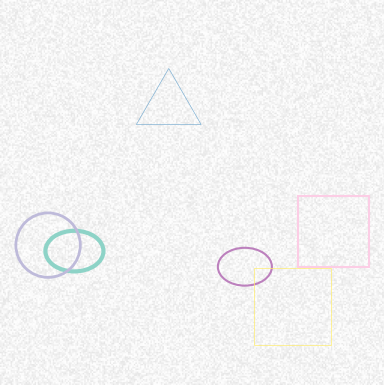[{"shape": "oval", "thickness": 3, "radius": 0.38, "center": [0.193, 0.348]}, {"shape": "circle", "thickness": 2, "radius": 0.42, "center": [0.125, 0.363]}, {"shape": "triangle", "thickness": 0.5, "radius": 0.49, "center": [0.438, 0.725]}, {"shape": "square", "thickness": 1.5, "radius": 0.46, "center": [0.866, 0.399]}, {"shape": "oval", "thickness": 1.5, "radius": 0.35, "center": [0.636, 0.307]}, {"shape": "square", "thickness": 0.5, "radius": 0.5, "center": [0.76, 0.205]}]